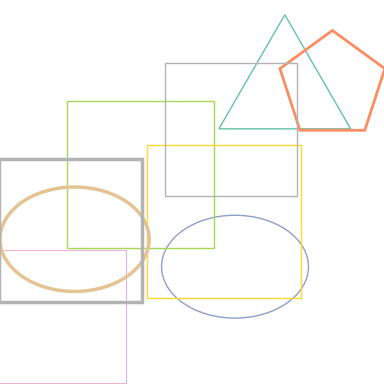[{"shape": "triangle", "thickness": 1, "radius": 0.99, "center": [0.74, 0.764]}, {"shape": "pentagon", "thickness": 2, "radius": 0.72, "center": [0.863, 0.778]}, {"shape": "oval", "thickness": 1, "radius": 0.95, "center": [0.61, 0.307]}, {"shape": "square", "thickness": 0.5, "radius": 0.86, "center": [0.154, 0.179]}, {"shape": "square", "thickness": 1, "radius": 0.95, "center": [0.365, 0.546]}, {"shape": "square", "thickness": 1, "radius": 1.0, "center": [0.581, 0.425]}, {"shape": "oval", "thickness": 2.5, "radius": 0.97, "center": [0.194, 0.379]}, {"shape": "square", "thickness": 1, "radius": 0.86, "center": [0.6, 0.664]}, {"shape": "square", "thickness": 2.5, "radius": 0.93, "center": [0.184, 0.4]}]